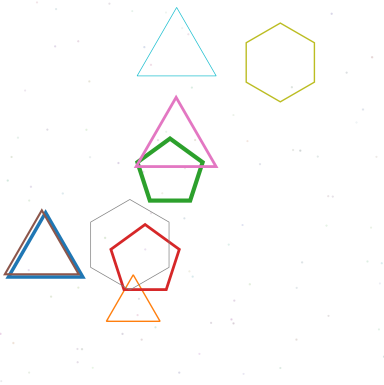[{"shape": "triangle", "thickness": 2.5, "radius": 0.56, "center": [0.118, 0.336]}, {"shape": "triangle", "thickness": 1, "radius": 0.4, "center": [0.346, 0.206]}, {"shape": "pentagon", "thickness": 3, "radius": 0.45, "center": [0.442, 0.551]}, {"shape": "pentagon", "thickness": 2, "radius": 0.47, "center": [0.377, 0.323]}, {"shape": "triangle", "thickness": 1.5, "radius": 0.55, "center": [0.109, 0.343]}, {"shape": "triangle", "thickness": 2, "radius": 0.6, "center": [0.457, 0.627]}, {"shape": "hexagon", "thickness": 0.5, "radius": 0.59, "center": [0.337, 0.364]}, {"shape": "hexagon", "thickness": 1, "radius": 0.51, "center": [0.728, 0.838]}, {"shape": "triangle", "thickness": 0.5, "radius": 0.59, "center": [0.459, 0.862]}]